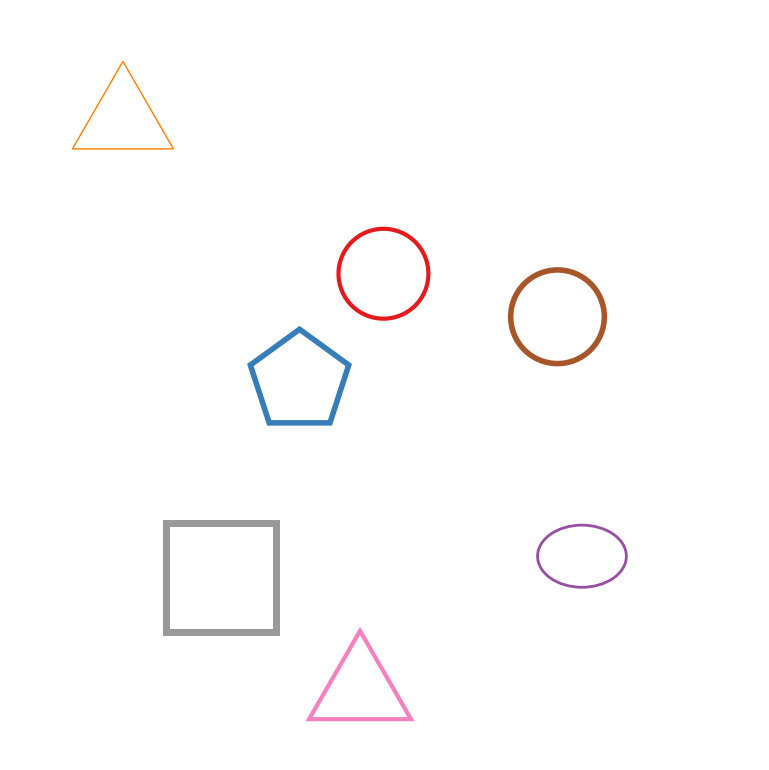[{"shape": "circle", "thickness": 1.5, "radius": 0.29, "center": [0.498, 0.645]}, {"shape": "pentagon", "thickness": 2, "radius": 0.34, "center": [0.389, 0.505]}, {"shape": "oval", "thickness": 1, "radius": 0.29, "center": [0.756, 0.278]}, {"shape": "triangle", "thickness": 0.5, "radius": 0.38, "center": [0.16, 0.844]}, {"shape": "circle", "thickness": 2, "radius": 0.3, "center": [0.724, 0.589]}, {"shape": "triangle", "thickness": 1.5, "radius": 0.38, "center": [0.468, 0.104]}, {"shape": "square", "thickness": 2.5, "radius": 0.36, "center": [0.287, 0.25]}]